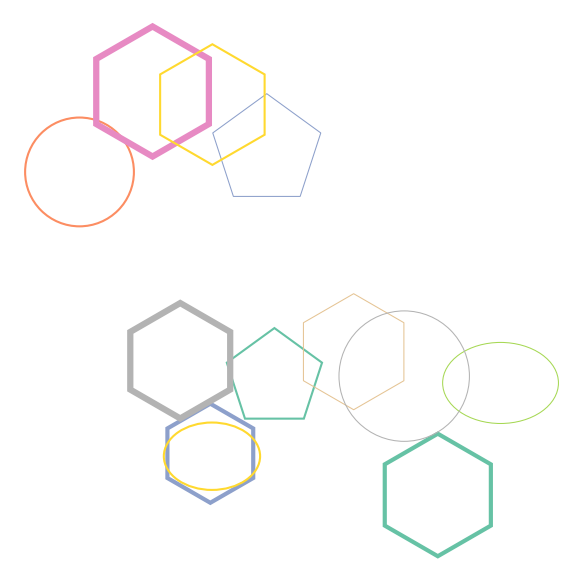[{"shape": "hexagon", "thickness": 2, "radius": 0.53, "center": [0.758, 0.142]}, {"shape": "pentagon", "thickness": 1, "radius": 0.43, "center": [0.475, 0.344]}, {"shape": "circle", "thickness": 1, "radius": 0.47, "center": [0.138, 0.701]}, {"shape": "pentagon", "thickness": 0.5, "radius": 0.49, "center": [0.462, 0.739]}, {"shape": "hexagon", "thickness": 2, "radius": 0.43, "center": [0.364, 0.214]}, {"shape": "hexagon", "thickness": 3, "radius": 0.56, "center": [0.264, 0.841]}, {"shape": "oval", "thickness": 0.5, "radius": 0.5, "center": [0.867, 0.336]}, {"shape": "hexagon", "thickness": 1, "radius": 0.52, "center": [0.368, 0.818]}, {"shape": "oval", "thickness": 1, "radius": 0.42, "center": [0.367, 0.209]}, {"shape": "hexagon", "thickness": 0.5, "radius": 0.5, "center": [0.612, 0.39]}, {"shape": "circle", "thickness": 0.5, "radius": 0.56, "center": [0.7, 0.348]}, {"shape": "hexagon", "thickness": 3, "radius": 0.5, "center": [0.312, 0.374]}]